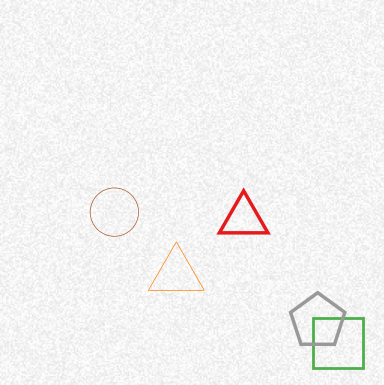[{"shape": "triangle", "thickness": 2.5, "radius": 0.36, "center": [0.633, 0.432]}, {"shape": "square", "thickness": 2, "radius": 0.33, "center": [0.879, 0.11]}, {"shape": "triangle", "thickness": 0.5, "radius": 0.42, "center": [0.458, 0.288]}, {"shape": "circle", "thickness": 0.5, "radius": 0.31, "center": [0.297, 0.449]}, {"shape": "pentagon", "thickness": 2.5, "radius": 0.37, "center": [0.825, 0.166]}]